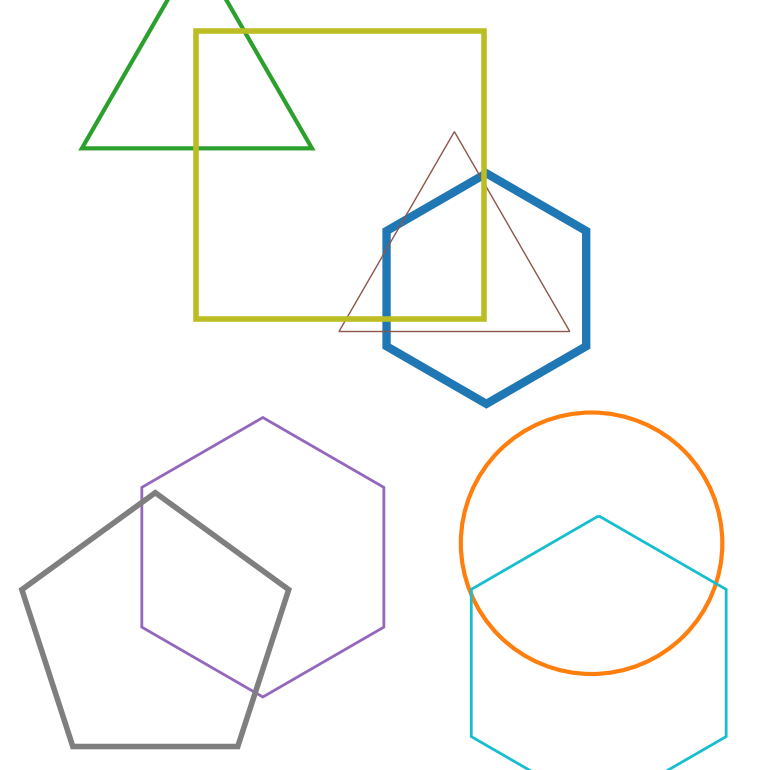[{"shape": "hexagon", "thickness": 3, "radius": 0.75, "center": [0.632, 0.625]}, {"shape": "circle", "thickness": 1.5, "radius": 0.85, "center": [0.768, 0.294]}, {"shape": "triangle", "thickness": 1.5, "radius": 0.86, "center": [0.256, 0.894]}, {"shape": "hexagon", "thickness": 1, "radius": 0.91, "center": [0.341, 0.276]}, {"shape": "triangle", "thickness": 0.5, "radius": 0.87, "center": [0.59, 0.656]}, {"shape": "pentagon", "thickness": 2, "radius": 0.91, "center": [0.202, 0.178]}, {"shape": "square", "thickness": 2, "radius": 0.93, "center": [0.442, 0.773]}, {"shape": "hexagon", "thickness": 1, "radius": 0.96, "center": [0.778, 0.139]}]